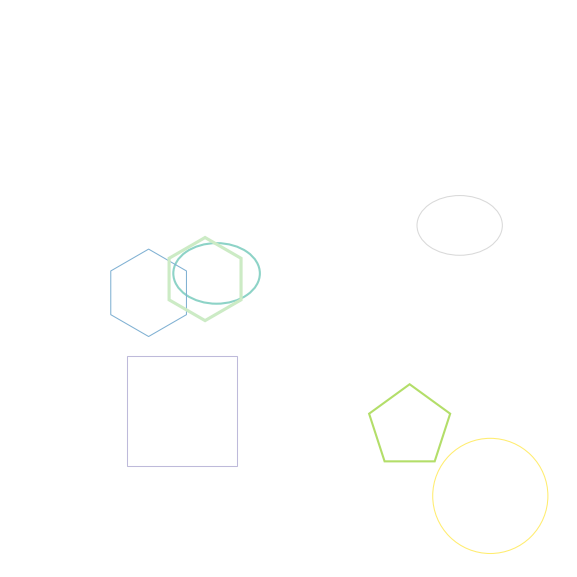[{"shape": "oval", "thickness": 1, "radius": 0.37, "center": [0.375, 0.526]}, {"shape": "square", "thickness": 0.5, "radius": 0.47, "center": [0.315, 0.287]}, {"shape": "hexagon", "thickness": 0.5, "radius": 0.38, "center": [0.257, 0.492]}, {"shape": "pentagon", "thickness": 1, "radius": 0.37, "center": [0.709, 0.26]}, {"shape": "oval", "thickness": 0.5, "radius": 0.37, "center": [0.796, 0.609]}, {"shape": "hexagon", "thickness": 1.5, "radius": 0.36, "center": [0.355, 0.516]}, {"shape": "circle", "thickness": 0.5, "radius": 0.5, "center": [0.849, 0.14]}]